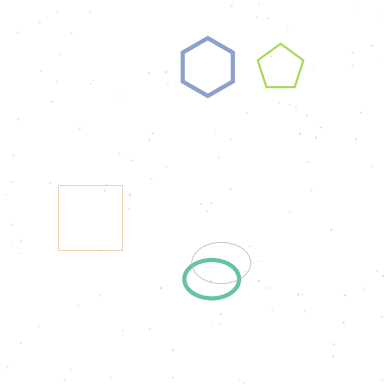[{"shape": "oval", "thickness": 3, "radius": 0.36, "center": [0.55, 0.275]}, {"shape": "hexagon", "thickness": 3, "radius": 0.38, "center": [0.54, 0.826]}, {"shape": "pentagon", "thickness": 1.5, "radius": 0.31, "center": [0.729, 0.824]}, {"shape": "square", "thickness": 0.5, "radius": 0.42, "center": [0.235, 0.435]}, {"shape": "oval", "thickness": 0.5, "radius": 0.38, "center": [0.575, 0.317]}]